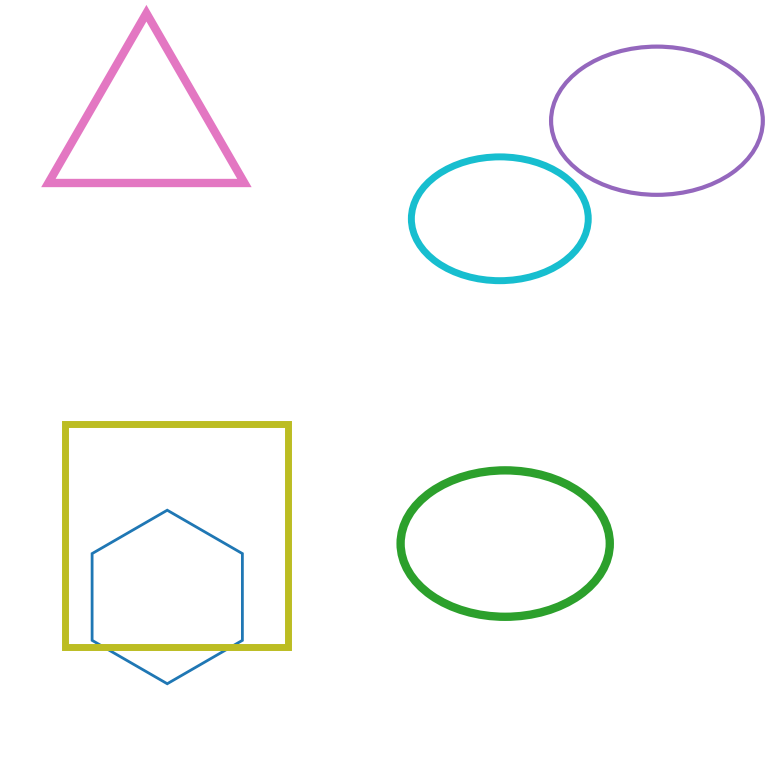[{"shape": "hexagon", "thickness": 1, "radius": 0.56, "center": [0.217, 0.225]}, {"shape": "oval", "thickness": 3, "radius": 0.68, "center": [0.656, 0.294]}, {"shape": "oval", "thickness": 1.5, "radius": 0.69, "center": [0.853, 0.843]}, {"shape": "triangle", "thickness": 3, "radius": 0.73, "center": [0.19, 0.836]}, {"shape": "square", "thickness": 2.5, "radius": 0.72, "center": [0.23, 0.305]}, {"shape": "oval", "thickness": 2.5, "radius": 0.57, "center": [0.649, 0.716]}]